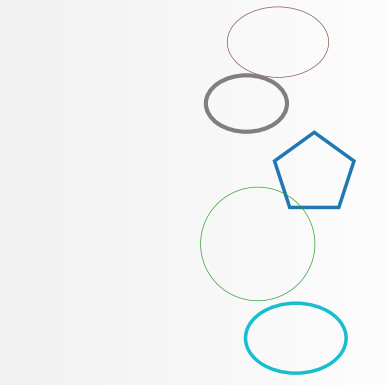[{"shape": "pentagon", "thickness": 2.5, "radius": 0.54, "center": [0.811, 0.548]}, {"shape": "circle", "thickness": 0.5, "radius": 0.74, "center": [0.665, 0.366]}, {"shape": "oval", "thickness": 0.5, "radius": 0.65, "center": [0.717, 0.891]}, {"shape": "oval", "thickness": 3, "radius": 0.52, "center": [0.636, 0.731]}, {"shape": "oval", "thickness": 2.5, "radius": 0.65, "center": [0.763, 0.122]}]